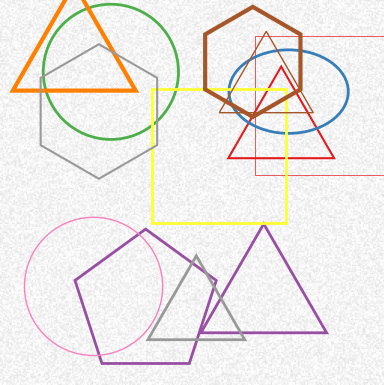[{"shape": "triangle", "thickness": 1.5, "radius": 0.79, "center": [0.73, 0.668]}, {"shape": "square", "thickness": 0.5, "radius": 0.9, "center": [0.843, 0.725]}, {"shape": "oval", "thickness": 2, "radius": 0.77, "center": [0.75, 0.762]}, {"shape": "circle", "thickness": 2, "radius": 0.88, "center": [0.288, 0.813]}, {"shape": "triangle", "thickness": 2, "radius": 0.94, "center": [0.685, 0.23]}, {"shape": "pentagon", "thickness": 2, "radius": 0.96, "center": [0.378, 0.212]}, {"shape": "triangle", "thickness": 3, "radius": 0.92, "center": [0.193, 0.857]}, {"shape": "square", "thickness": 2, "radius": 0.87, "center": [0.57, 0.596]}, {"shape": "hexagon", "thickness": 3, "radius": 0.71, "center": [0.657, 0.839]}, {"shape": "triangle", "thickness": 1, "radius": 0.7, "center": [0.692, 0.778]}, {"shape": "circle", "thickness": 1, "radius": 0.9, "center": [0.243, 0.256]}, {"shape": "hexagon", "thickness": 1.5, "radius": 0.87, "center": [0.257, 0.71]}, {"shape": "triangle", "thickness": 2, "radius": 0.73, "center": [0.51, 0.19]}]